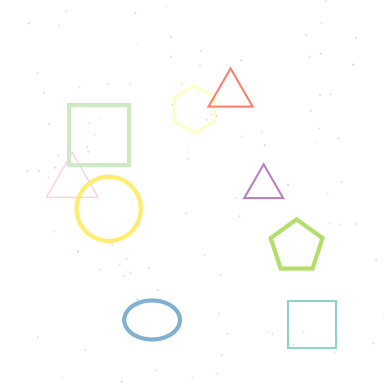[{"shape": "square", "thickness": 1.5, "radius": 0.31, "center": [0.811, 0.157]}, {"shape": "hexagon", "thickness": 1.5, "radius": 0.31, "center": [0.505, 0.716]}, {"shape": "triangle", "thickness": 1.5, "radius": 0.33, "center": [0.599, 0.756]}, {"shape": "oval", "thickness": 3, "radius": 0.36, "center": [0.395, 0.169]}, {"shape": "pentagon", "thickness": 3, "radius": 0.35, "center": [0.77, 0.36]}, {"shape": "triangle", "thickness": 1, "radius": 0.39, "center": [0.188, 0.526]}, {"shape": "triangle", "thickness": 1.5, "radius": 0.29, "center": [0.685, 0.515]}, {"shape": "square", "thickness": 3, "radius": 0.38, "center": [0.257, 0.65]}, {"shape": "circle", "thickness": 3, "radius": 0.42, "center": [0.282, 0.458]}]